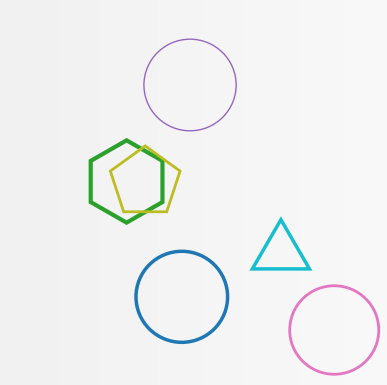[{"shape": "circle", "thickness": 2.5, "radius": 0.59, "center": [0.469, 0.229]}, {"shape": "hexagon", "thickness": 3, "radius": 0.53, "center": [0.327, 0.529]}, {"shape": "circle", "thickness": 1, "radius": 0.59, "center": [0.49, 0.779]}, {"shape": "circle", "thickness": 2, "radius": 0.57, "center": [0.863, 0.143]}, {"shape": "pentagon", "thickness": 2, "radius": 0.47, "center": [0.375, 0.526]}, {"shape": "triangle", "thickness": 2.5, "radius": 0.43, "center": [0.725, 0.344]}]